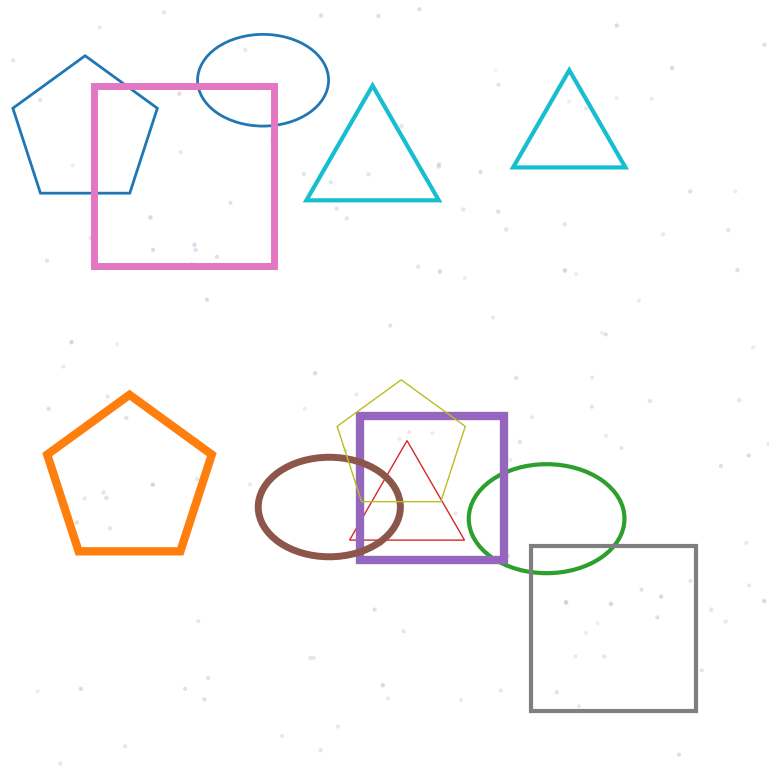[{"shape": "pentagon", "thickness": 1, "radius": 0.49, "center": [0.111, 0.829]}, {"shape": "oval", "thickness": 1, "radius": 0.43, "center": [0.342, 0.896]}, {"shape": "pentagon", "thickness": 3, "radius": 0.56, "center": [0.168, 0.375]}, {"shape": "oval", "thickness": 1.5, "radius": 0.51, "center": [0.71, 0.326]}, {"shape": "triangle", "thickness": 0.5, "radius": 0.43, "center": [0.529, 0.342]}, {"shape": "square", "thickness": 3, "radius": 0.47, "center": [0.561, 0.366]}, {"shape": "oval", "thickness": 2.5, "radius": 0.46, "center": [0.428, 0.342]}, {"shape": "square", "thickness": 2.5, "radius": 0.58, "center": [0.239, 0.772]}, {"shape": "square", "thickness": 1.5, "radius": 0.53, "center": [0.797, 0.184]}, {"shape": "pentagon", "thickness": 0.5, "radius": 0.44, "center": [0.521, 0.419]}, {"shape": "triangle", "thickness": 1.5, "radius": 0.42, "center": [0.739, 0.825]}, {"shape": "triangle", "thickness": 1.5, "radius": 0.5, "center": [0.484, 0.789]}]